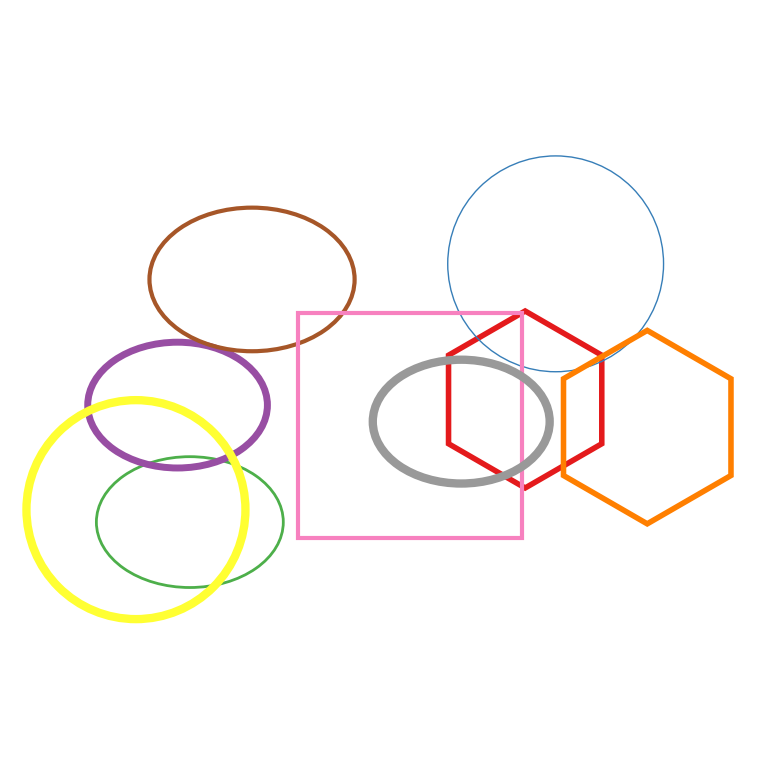[{"shape": "hexagon", "thickness": 2, "radius": 0.57, "center": [0.682, 0.481]}, {"shape": "circle", "thickness": 0.5, "radius": 0.7, "center": [0.722, 0.657]}, {"shape": "oval", "thickness": 1, "radius": 0.61, "center": [0.247, 0.322]}, {"shape": "oval", "thickness": 2.5, "radius": 0.58, "center": [0.231, 0.474]}, {"shape": "hexagon", "thickness": 2, "radius": 0.63, "center": [0.841, 0.445]}, {"shape": "circle", "thickness": 3, "radius": 0.71, "center": [0.177, 0.338]}, {"shape": "oval", "thickness": 1.5, "radius": 0.67, "center": [0.327, 0.637]}, {"shape": "square", "thickness": 1.5, "radius": 0.73, "center": [0.532, 0.447]}, {"shape": "oval", "thickness": 3, "radius": 0.57, "center": [0.599, 0.452]}]